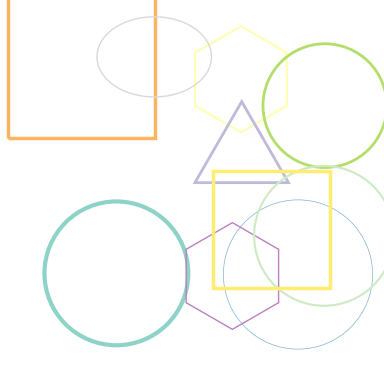[{"shape": "circle", "thickness": 3, "radius": 0.93, "center": [0.302, 0.29]}, {"shape": "hexagon", "thickness": 1.5, "radius": 0.69, "center": [0.626, 0.794]}, {"shape": "triangle", "thickness": 2, "radius": 0.7, "center": [0.628, 0.596]}, {"shape": "circle", "thickness": 0.5, "radius": 0.97, "center": [0.774, 0.287]}, {"shape": "square", "thickness": 2.5, "radius": 0.95, "center": [0.212, 0.831]}, {"shape": "circle", "thickness": 2, "radius": 0.8, "center": [0.844, 0.726]}, {"shape": "oval", "thickness": 1, "radius": 0.74, "center": [0.401, 0.852]}, {"shape": "hexagon", "thickness": 1, "radius": 0.69, "center": [0.604, 0.283]}, {"shape": "circle", "thickness": 1.5, "radius": 0.91, "center": [0.842, 0.387]}, {"shape": "square", "thickness": 2.5, "radius": 0.76, "center": [0.705, 0.403]}]